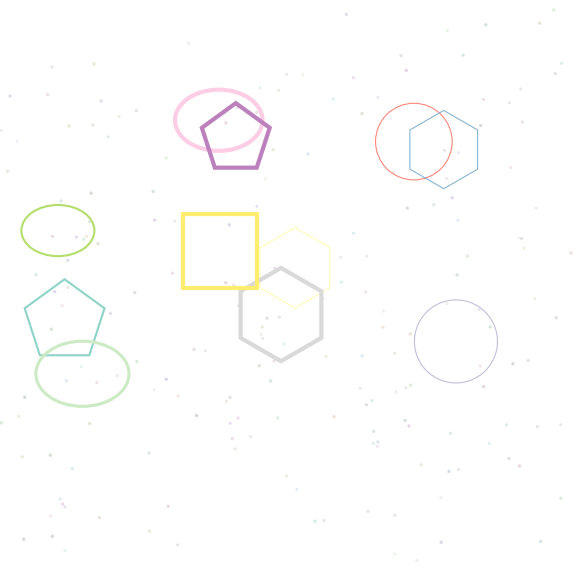[{"shape": "pentagon", "thickness": 1, "radius": 0.36, "center": [0.112, 0.443]}, {"shape": "hexagon", "thickness": 0.5, "radius": 0.35, "center": [0.511, 0.535]}, {"shape": "circle", "thickness": 0.5, "radius": 0.36, "center": [0.79, 0.408]}, {"shape": "circle", "thickness": 0.5, "radius": 0.33, "center": [0.717, 0.754]}, {"shape": "hexagon", "thickness": 0.5, "radius": 0.34, "center": [0.768, 0.74]}, {"shape": "oval", "thickness": 1, "radius": 0.32, "center": [0.1, 0.6]}, {"shape": "oval", "thickness": 2, "radius": 0.38, "center": [0.379, 0.791]}, {"shape": "hexagon", "thickness": 2, "radius": 0.4, "center": [0.487, 0.454]}, {"shape": "pentagon", "thickness": 2, "radius": 0.31, "center": [0.408, 0.759]}, {"shape": "oval", "thickness": 1.5, "radius": 0.4, "center": [0.143, 0.352]}, {"shape": "square", "thickness": 2, "radius": 0.32, "center": [0.381, 0.564]}]